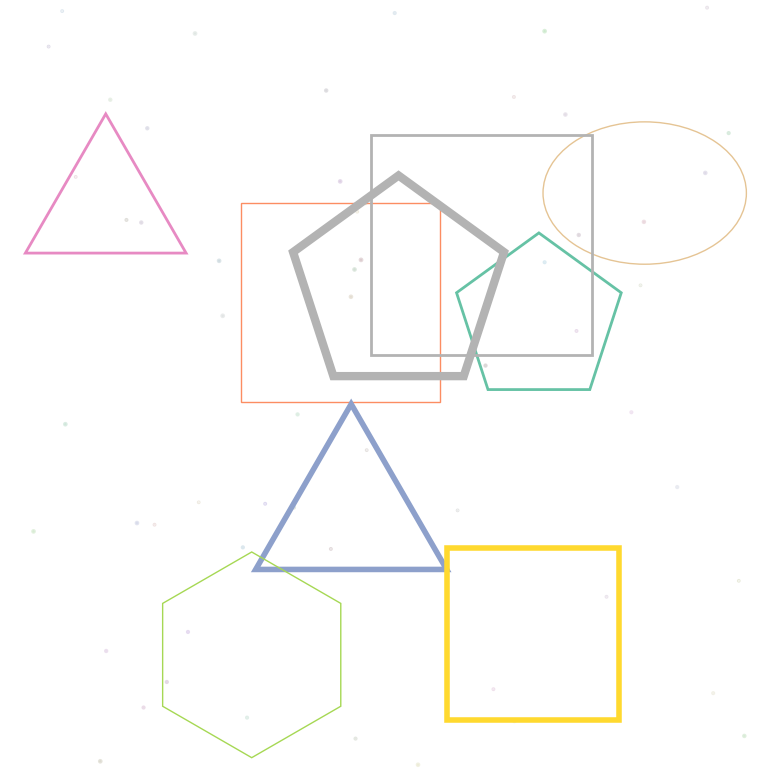[{"shape": "pentagon", "thickness": 1, "radius": 0.56, "center": [0.7, 0.585]}, {"shape": "square", "thickness": 0.5, "radius": 0.65, "center": [0.442, 0.607]}, {"shape": "triangle", "thickness": 2, "radius": 0.72, "center": [0.456, 0.332]}, {"shape": "triangle", "thickness": 1, "radius": 0.6, "center": [0.137, 0.732]}, {"shape": "hexagon", "thickness": 0.5, "radius": 0.67, "center": [0.327, 0.15]}, {"shape": "square", "thickness": 2, "radius": 0.56, "center": [0.692, 0.177]}, {"shape": "oval", "thickness": 0.5, "radius": 0.66, "center": [0.837, 0.749]}, {"shape": "pentagon", "thickness": 3, "radius": 0.72, "center": [0.518, 0.628]}, {"shape": "square", "thickness": 1, "radius": 0.72, "center": [0.625, 0.682]}]